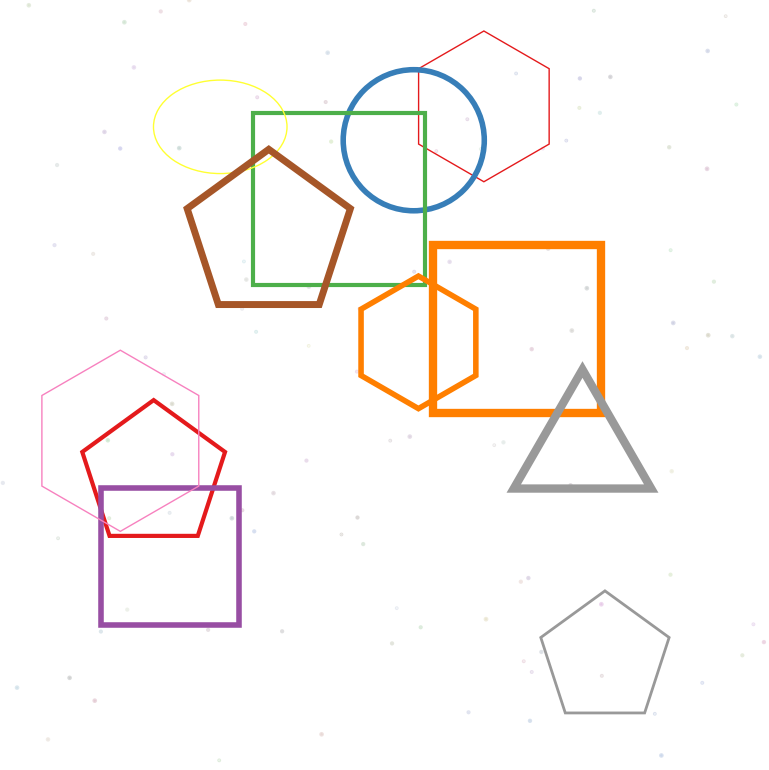[{"shape": "pentagon", "thickness": 1.5, "radius": 0.49, "center": [0.2, 0.383]}, {"shape": "hexagon", "thickness": 0.5, "radius": 0.49, "center": [0.628, 0.862]}, {"shape": "circle", "thickness": 2, "radius": 0.46, "center": [0.537, 0.818]}, {"shape": "square", "thickness": 1.5, "radius": 0.56, "center": [0.44, 0.742]}, {"shape": "square", "thickness": 2, "radius": 0.45, "center": [0.221, 0.277]}, {"shape": "hexagon", "thickness": 2, "radius": 0.43, "center": [0.543, 0.555]}, {"shape": "square", "thickness": 3, "radius": 0.55, "center": [0.671, 0.573]}, {"shape": "oval", "thickness": 0.5, "radius": 0.43, "center": [0.286, 0.835]}, {"shape": "pentagon", "thickness": 2.5, "radius": 0.56, "center": [0.349, 0.695]}, {"shape": "hexagon", "thickness": 0.5, "radius": 0.59, "center": [0.156, 0.428]}, {"shape": "pentagon", "thickness": 1, "radius": 0.44, "center": [0.786, 0.145]}, {"shape": "triangle", "thickness": 3, "radius": 0.52, "center": [0.756, 0.417]}]